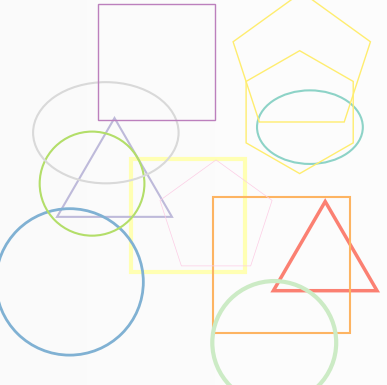[{"shape": "oval", "thickness": 1.5, "radius": 0.68, "center": [0.8, 0.67]}, {"shape": "square", "thickness": 3, "radius": 0.73, "center": [0.485, 0.441]}, {"shape": "triangle", "thickness": 1.5, "radius": 0.86, "center": [0.296, 0.522]}, {"shape": "triangle", "thickness": 2.5, "radius": 0.77, "center": [0.839, 0.322]}, {"shape": "circle", "thickness": 2, "radius": 0.95, "center": [0.18, 0.268]}, {"shape": "square", "thickness": 1.5, "radius": 0.88, "center": [0.726, 0.312]}, {"shape": "circle", "thickness": 1.5, "radius": 0.68, "center": [0.238, 0.523]}, {"shape": "pentagon", "thickness": 0.5, "radius": 0.76, "center": [0.557, 0.432]}, {"shape": "oval", "thickness": 1.5, "radius": 0.94, "center": [0.273, 0.655]}, {"shape": "square", "thickness": 1, "radius": 0.75, "center": [0.405, 0.84]}, {"shape": "circle", "thickness": 3, "radius": 0.8, "center": [0.708, 0.11]}, {"shape": "pentagon", "thickness": 1, "radius": 0.93, "center": [0.779, 0.834]}, {"shape": "hexagon", "thickness": 1, "radius": 0.8, "center": [0.773, 0.709]}]